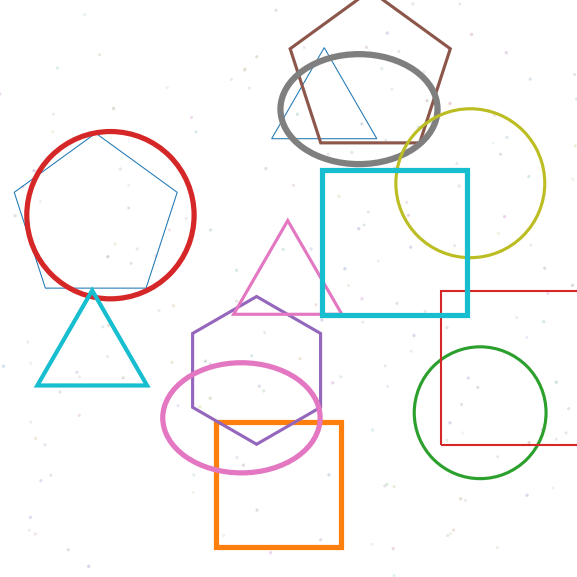[{"shape": "triangle", "thickness": 0.5, "radius": 0.53, "center": [0.561, 0.812]}, {"shape": "pentagon", "thickness": 0.5, "radius": 0.74, "center": [0.166, 0.62]}, {"shape": "square", "thickness": 2.5, "radius": 0.54, "center": [0.482, 0.16]}, {"shape": "circle", "thickness": 1.5, "radius": 0.57, "center": [0.831, 0.284]}, {"shape": "circle", "thickness": 2.5, "radius": 0.72, "center": [0.191, 0.627]}, {"shape": "square", "thickness": 1, "radius": 0.67, "center": [0.898, 0.362]}, {"shape": "hexagon", "thickness": 1.5, "radius": 0.64, "center": [0.444, 0.358]}, {"shape": "pentagon", "thickness": 1.5, "radius": 0.73, "center": [0.641, 0.87]}, {"shape": "triangle", "thickness": 1.5, "radius": 0.54, "center": [0.498, 0.509]}, {"shape": "oval", "thickness": 2.5, "radius": 0.68, "center": [0.418, 0.276]}, {"shape": "oval", "thickness": 3, "radius": 0.68, "center": [0.622, 0.81]}, {"shape": "circle", "thickness": 1.5, "radius": 0.64, "center": [0.814, 0.682]}, {"shape": "triangle", "thickness": 2, "radius": 0.55, "center": [0.16, 0.386]}, {"shape": "square", "thickness": 2.5, "radius": 0.63, "center": [0.683, 0.579]}]